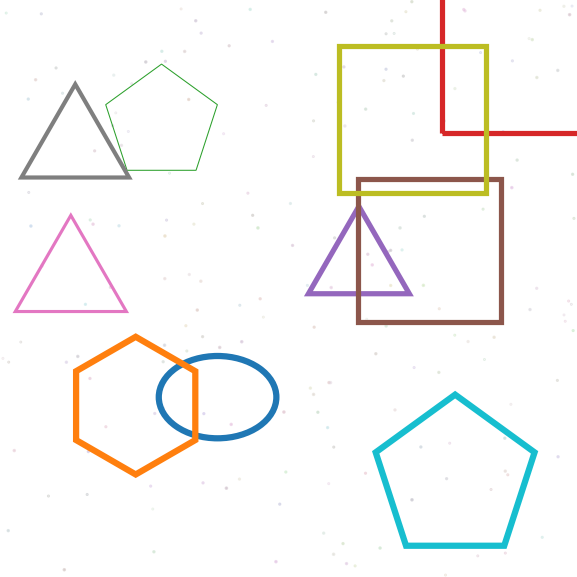[{"shape": "oval", "thickness": 3, "radius": 0.51, "center": [0.377, 0.311]}, {"shape": "hexagon", "thickness": 3, "radius": 0.6, "center": [0.235, 0.297]}, {"shape": "pentagon", "thickness": 0.5, "radius": 0.51, "center": [0.28, 0.786]}, {"shape": "square", "thickness": 2.5, "radius": 0.6, "center": [0.885, 0.888]}, {"shape": "triangle", "thickness": 2.5, "radius": 0.5, "center": [0.621, 0.541]}, {"shape": "square", "thickness": 2.5, "radius": 0.62, "center": [0.743, 0.566]}, {"shape": "triangle", "thickness": 1.5, "radius": 0.56, "center": [0.123, 0.515]}, {"shape": "triangle", "thickness": 2, "radius": 0.54, "center": [0.13, 0.746]}, {"shape": "square", "thickness": 2.5, "radius": 0.64, "center": [0.715, 0.793]}, {"shape": "pentagon", "thickness": 3, "radius": 0.72, "center": [0.788, 0.171]}]